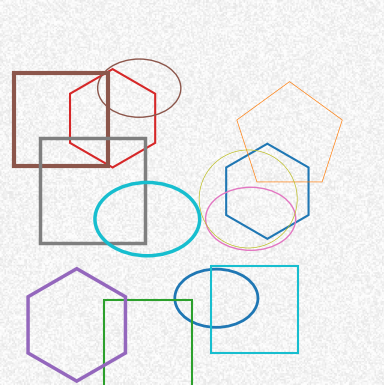[{"shape": "hexagon", "thickness": 1.5, "radius": 0.62, "center": [0.694, 0.503]}, {"shape": "oval", "thickness": 2, "radius": 0.54, "center": [0.562, 0.225]}, {"shape": "pentagon", "thickness": 0.5, "radius": 0.72, "center": [0.752, 0.644]}, {"shape": "square", "thickness": 1.5, "radius": 0.57, "center": [0.384, 0.107]}, {"shape": "hexagon", "thickness": 1.5, "radius": 0.64, "center": [0.292, 0.693]}, {"shape": "hexagon", "thickness": 2.5, "radius": 0.73, "center": [0.199, 0.156]}, {"shape": "square", "thickness": 3, "radius": 0.61, "center": [0.158, 0.689]}, {"shape": "oval", "thickness": 1, "radius": 0.54, "center": [0.362, 0.771]}, {"shape": "oval", "thickness": 1, "radius": 0.59, "center": [0.651, 0.432]}, {"shape": "square", "thickness": 2.5, "radius": 0.68, "center": [0.241, 0.506]}, {"shape": "circle", "thickness": 0.5, "radius": 0.64, "center": [0.645, 0.483]}, {"shape": "square", "thickness": 1.5, "radius": 0.56, "center": [0.66, 0.196]}, {"shape": "oval", "thickness": 2.5, "radius": 0.68, "center": [0.383, 0.431]}]